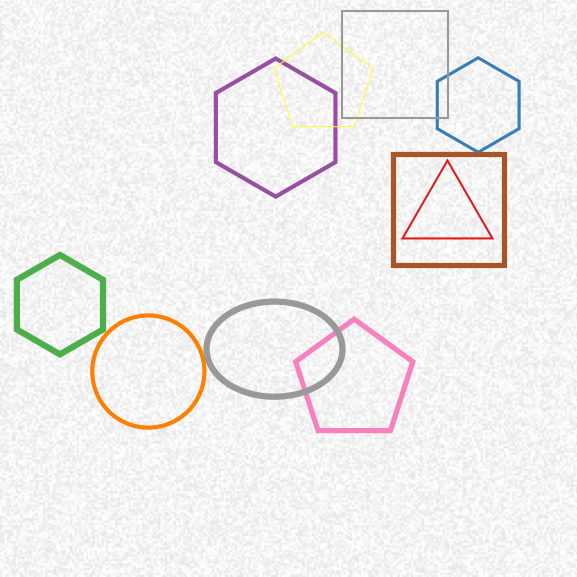[{"shape": "triangle", "thickness": 1, "radius": 0.45, "center": [0.775, 0.631]}, {"shape": "hexagon", "thickness": 1.5, "radius": 0.41, "center": [0.828, 0.817]}, {"shape": "hexagon", "thickness": 3, "radius": 0.43, "center": [0.104, 0.472]}, {"shape": "hexagon", "thickness": 2, "radius": 0.6, "center": [0.477, 0.778]}, {"shape": "circle", "thickness": 2, "radius": 0.49, "center": [0.257, 0.356]}, {"shape": "pentagon", "thickness": 0.5, "radius": 0.45, "center": [0.56, 0.853]}, {"shape": "square", "thickness": 2.5, "radius": 0.48, "center": [0.777, 0.636]}, {"shape": "pentagon", "thickness": 2.5, "radius": 0.53, "center": [0.613, 0.34]}, {"shape": "oval", "thickness": 3, "radius": 0.59, "center": [0.475, 0.395]}, {"shape": "square", "thickness": 1, "radius": 0.46, "center": [0.685, 0.887]}]